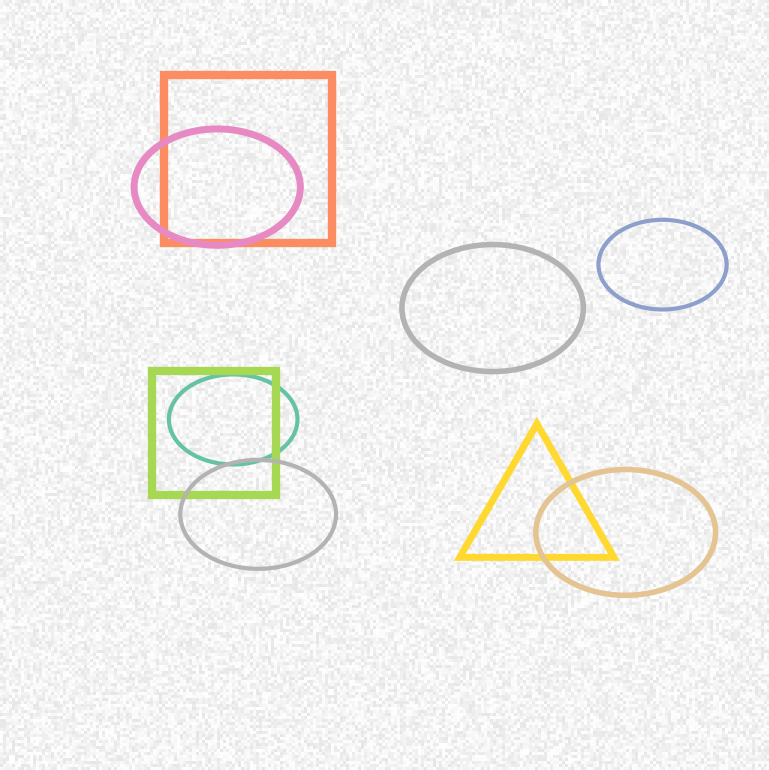[{"shape": "oval", "thickness": 1.5, "radius": 0.42, "center": [0.303, 0.455]}, {"shape": "square", "thickness": 3, "radius": 0.55, "center": [0.322, 0.794]}, {"shape": "oval", "thickness": 1.5, "radius": 0.42, "center": [0.86, 0.656]}, {"shape": "oval", "thickness": 2.5, "radius": 0.54, "center": [0.282, 0.757]}, {"shape": "square", "thickness": 3, "radius": 0.4, "center": [0.278, 0.437]}, {"shape": "triangle", "thickness": 2.5, "radius": 0.58, "center": [0.697, 0.334]}, {"shape": "oval", "thickness": 2, "radius": 0.58, "center": [0.813, 0.309]}, {"shape": "oval", "thickness": 1.5, "radius": 0.51, "center": [0.335, 0.332]}, {"shape": "oval", "thickness": 2, "radius": 0.59, "center": [0.64, 0.6]}]